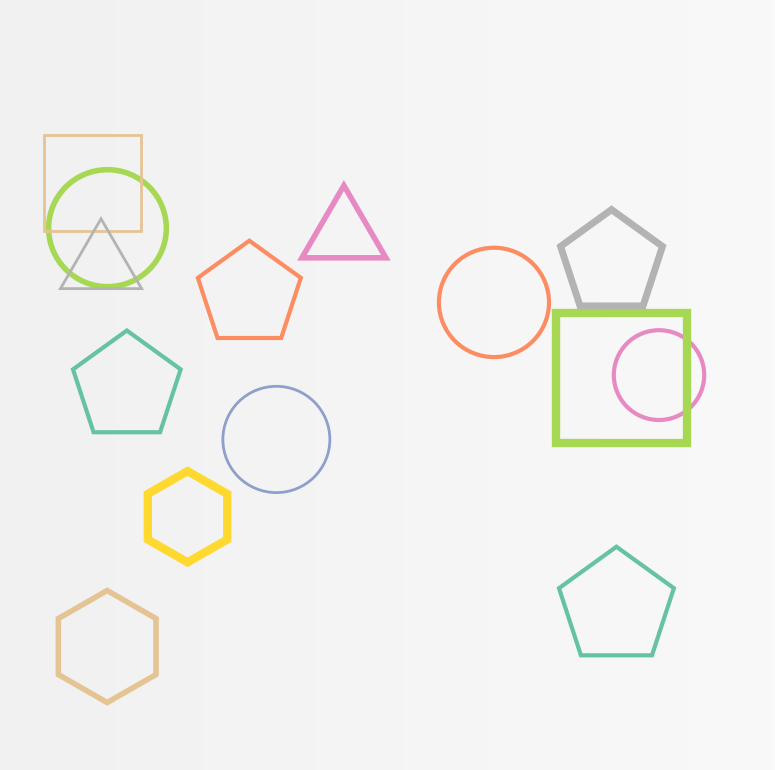[{"shape": "pentagon", "thickness": 1.5, "radius": 0.37, "center": [0.164, 0.498]}, {"shape": "pentagon", "thickness": 1.5, "radius": 0.39, "center": [0.795, 0.212]}, {"shape": "circle", "thickness": 1.5, "radius": 0.36, "center": [0.637, 0.607]}, {"shape": "pentagon", "thickness": 1.5, "radius": 0.35, "center": [0.322, 0.618]}, {"shape": "circle", "thickness": 1, "radius": 0.35, "center": [0.357, 0.429]}, {"shape": "triangle", "thickness": 2, "radius": 0.31, "center": [0.444, 0.696]}, {"shape": "circle", "thickness": 1.5, "radius": 0.29, "center": [0.85, 0.513]}, {"shape": "circle", "thickness": 2, "radius": 0.38, "center": [0.139, 0.704]}, {"shape": "square", "thickness": 3, "radius": 0.42, "center": [0.802, 0.509]}, {"shape": "hexagon", "thickness": 3, "radius": 0.3, "center": [0.242, 0.329]}, {"shape": "square", "thickness": 1, "radius": 0.31, "center": [0.12, 0.763]}, {"shape": "hexagon", "thickness": 2, "radius": 0.36, "center": [0.138, 0.16]}, {"shape": "pentagon", "thickness": 2.5, "radius": 0.35, "center": [0.789, 0.659]}, {"shape": "triangle", "thickness": 1, "radius": 0.3, "center": [0.13, 0.655]}]